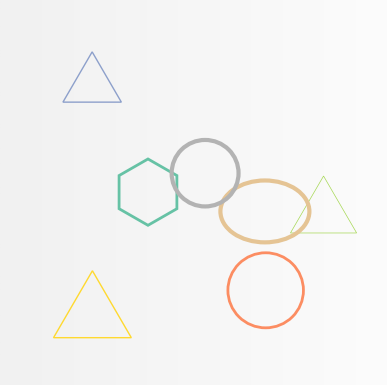[{"shape": "hexagon", "thickness": 2, "radius": 0.43, "center": [0.382, 0.501]}, {"shape": "circle", "thickness": 2, "radius": 0.49, "center": [0.686, 0.246]}, {"shape": "triangle", "thickness": 1, "radius": 0.44, "center": [0.238, 0.778]}, {"shape": "triangle", "thickness": 0.5, "radius": 0.49, "center": [0.835, 0.444]}, {"shape": "triangle", "thickness": 1, "radius": 0.58, "center": [0.239, 0.181]}, {"shape": "oval", "thickness": 3, "radius": 0.57, "center": [0.684, 0.451]}, {"shape": "circle", "thickness": 3, "radius": 0.43, "center": [0.529, 0.55]}]